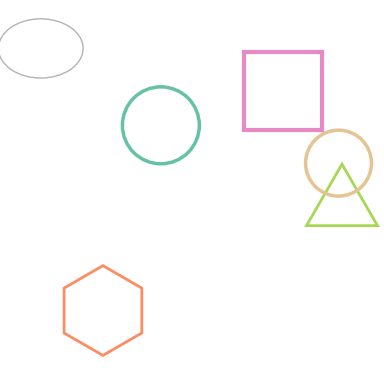[{"shape": "circle", "thickness": 2.5, "radius": 0.5, "center": [0.418, 0.674]}, {"shape": "hexagon", "thickness": 2, "radius": 0.58, "center": [0.267, 0.193]}, {"shape": "square", "thickness": 3, "radius": 0.51, "center": [0.735, 0.764]}, {"shape": "triangle", "thickness": 2, "radius": 0.53, "center": [0.888, 0.467]}, {"shape": "circle", "thickness": 2.5, "radius": 0.43, "center": [0.879, 0.576]}, {"shape": "oval", "thickness": 1, "radius": 0.55, "center": [0.106, 0.874]}]